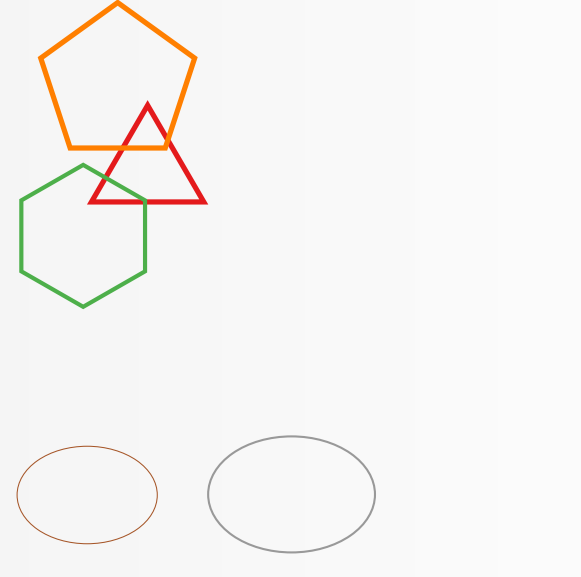[{"shape": "triangle", "thickness": 2.5, "radius": 0.56, "center": [0.254, 0.705]}, {"shape": "hexagon", "thickness": 2, "radius": 0.61, "center": [0.143, 0.591]}, {"shape": "pentagon", "thickness": 2.5, "radius": 0.7, "center": [0.202, 0.855]}, {"shape": "oval", "thickness": 0.5, "radius": 0.6, "center": [0.15, 0.142]}, {"shape": "oval", "thickness": 1, "radius": 0.72, "center": [0.502, 0.143]}]